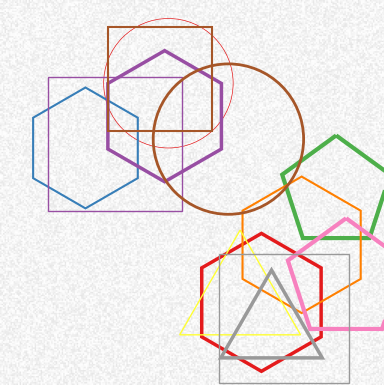[{"shape": "circle", "thickness": 0.5, "radius": 0.84, "center": [0.437, 0.784]}, {"shape": "hexagon", "thickness": 2.5, "radius": 0.9, "center": [0.679, 0.215]}, {"shape": "hexagon", "thickness": 1.5, "radius": 0.78, "center": [0.222, 0.616]}, {"shape": "pentagon", "thickness": 3, "radius": 0.74, "center": [0.873, 0.501]}, {"shape": "square", "thickness": 1, "radius": 0.87, "center": [0.298, 0.626]}, {"shape": "hexagon", "thickness": 2.5, "radius": 0.85, "center": [0.428, 0.698]}, {"shape": "hexagon", "thickness": 1.5, "radius": 0.89, "center": [0.783, 0.364]}, {"shape": "triangle", "thickness": 1, "radius": 0.91, "center": [0.624, 0.221]}, {"shape": "square", "thickness": 1.5, "radius": 0.68, "center": [0.416, 0.795]}, {"shape": "circle", "thickness": 2, "radius": 0.98, "center": [0.593, 0.639]}, {"shape": "pentagon", "thickness": 3, "radius": 0.8, "center": [0.899, 0.274]}, {"shape": "triangle", "thickness": 2.5, "radius": 0.76, "center": [0.705, 0.146]}, {"shape": "square", "thickness": 1, "radius": 0.84, "center": [0.737, 0.172]}]